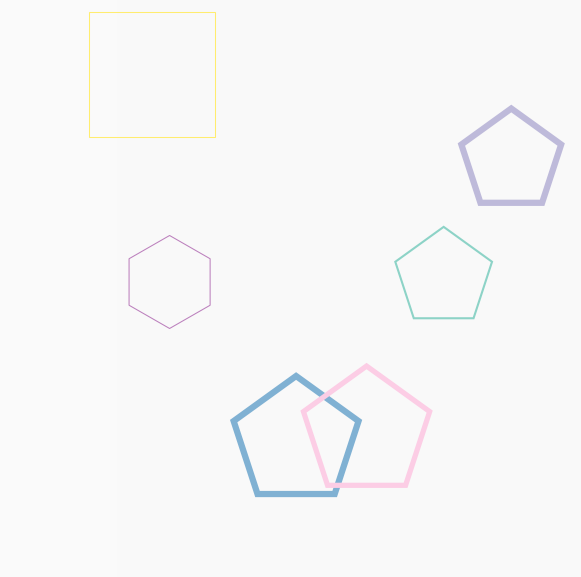[{"shape": "pentagon", "thickness": 1, "radius": 0.44, "center": [0.763, 0.519]}, {"shape": "pentagon", "thickness": 3, "radius": 0.45, "center": [0.88, 0.721]}, {"shape": "pentagon", "thickness": 3, "radius": 0.56, "center": [0.509, 0.235]}, {"shape": "pentagon", "thickness": 2.5, "radius": 0.57, "center": [0.631, 0.251]}, {"shape": "hexagon", "thickness": 0.5, "radius": 0.4, "center": [0.292, 0.511]}, {"shape": "square", "thickness": 0.5, "radius": 0.54, "center": [0.262, 0.869]}]